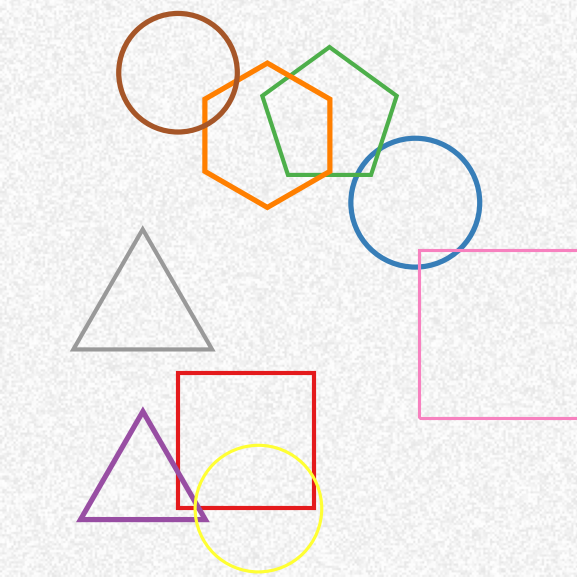[{"shape": "square", "thickness": 2, "radius": 0.59, "center": [0.426, 0.236]}, {"shape": "circle", "thickness": 2.5, "radius": 0.56, "center": [0.719, 0.648]}, {"shape": "pentagon", "thickness": 2, "radius": 0.61, "center": [0.571, 0.795]}, {"shape": "triangle", "thickness": 2.5, "radius": 0.62, "center": [0.247, 0.162]}, {"shape": "hexagon", "thickness": 2.5, "radius": 0.62, "center": [0.463, 0.765]}, {"shape": "circle", "thickness": 1.5, "radius": 0.55, "center": [0.448, 0.118]}, {"shape": "circle", "thickness": 2.5, "radius": 0.51, "center": [0.308, 0.873]}, {"shape": "square", "thickness": 1.5, "radius": 0.73, "center": [0.871, 0.421]}, {"shape": "triangle", "thickness": 2, "radius": 0.69, "center": [0.247, 0.463]}]